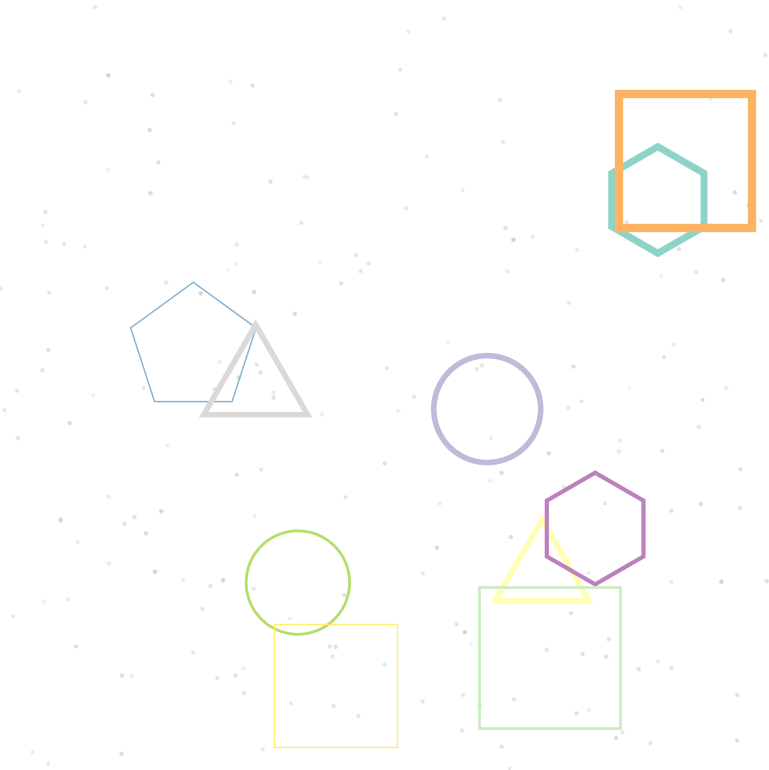[{"shape": "hexagon", "thickness": 2.5, "radius": 0.35, "center": [0.854, 0.74]}, {"shape": "triangle", "thickness": 2, "radius": 0.35, "center": [0.704, 0.255]}, {"shape": "circle", "thickness": 2, "radius": 0.35, "center": [0.633, 0.469]}, {"shape": "pentagon", "thickness": 0.5, "radius": 0.43, "center": [0.251, 0.548]}, {"shape": "square", "thickness": 3, "radius": 0.43, "center": [0.89, 0.791]}, {"shape": "circle", "thickness": 1, "radius": 0.34, "center": [0.387, 0.243]}, {"shape": "triangle", "thickness": 2, "radius": 0.39, "center": [0.332, 0.5]}, {"shape": "hexagon", "thickness": 1.5, "radius": 0.36, "center": [0.773, 0.314]}, {"shape": "square", "thickness": 1, "radius": 0.46, "center": [0.714, 0.146]}, {"shape": "square", "thickness": 0.5, "radius": 0.4, "center": [0.436, 0.11]}]